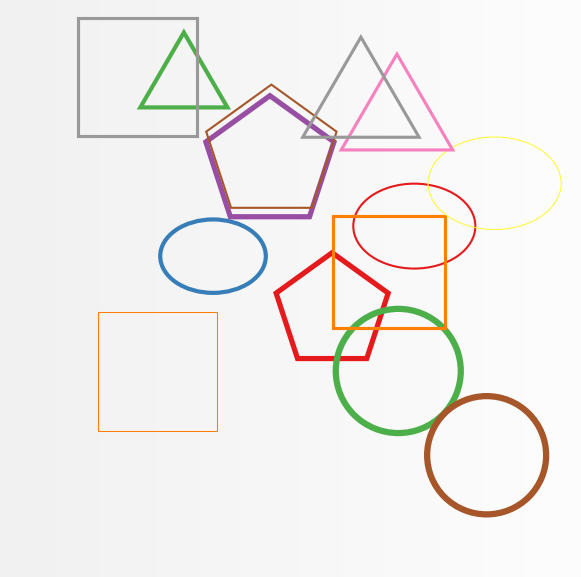[{"shape": "pentagon", "thickness": 2.5, "radius": 0.51, "center": [0.571, 0.46]}, {"shape": "oval", "thickness": 1, "radius": 0.53, "center": [0.713, 0.608]}, {"shape": "oval", "thickness": 2, "radius": 0.45, "center": [0.366, 0.556]}, {"shape": "triangle", "thickness": 2, "radius": 0.43, "center": [0.316, 0.856]}, {"shape": "circle", "thickness": 3, "radius": 0.54, "center": [0.685, 0.357]}, {"shape": "pentagon", "thickness": 2.5, "radius": 0.58, "center": [0.464, 0.718]}, {"shape": "square", "thickness": 0.5, "radius": 0.52, "center": [0.271, 0.357]}, {"shape": "square", "thickness": 1.5, "radius": 0.48, "center": [0.67, 0.528]}, {"shape": "oval", "thickness": 0.5, "radius": 0.57, "center": [0.851, 0.682]}, {"shape": "circle", "thickness": 3, "radius": 0.51, "center": [0.837, 0.211]}, {"shape": "pentagon", "thickness": 1, "radius": 0.59, "center": [0.467, 0.735]}, {"shape": "triangle", "thickness": 1.5, "radius": 0.55, "center": [0.683, 0.795]}, {"shape": "square", "thickness": 1.5, "radius": 0.51, "center": [0.236, 0.866]}, {"shape": "triangle", "thickness": 1.5, "radius": 0.58, "center": [0.621, 0.819]}]